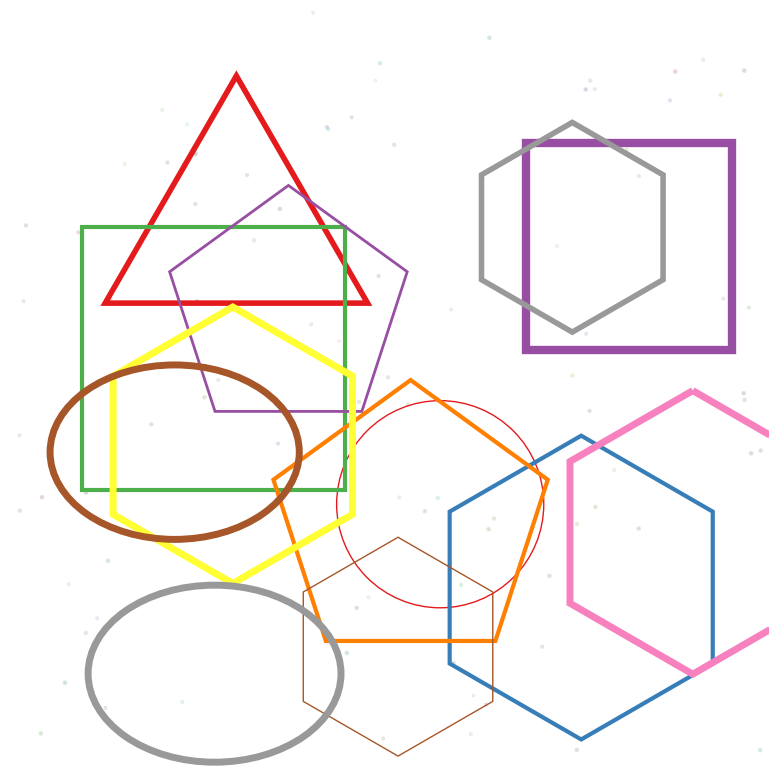[{"shape": "circle", "thickness": 0.5, "radius": 0.67, "center": [0.572, 0.345]}, {"shape": "triangle", "thickness": 2, "radius": 0.98, "center": [0.307, 0.705]}, {"shape": "hexagon", "thickness": 1.5, "radius": 0.99, "center": [0.755, 0.237]}, {"shape": "square", "thickness": 1.5, "radius": 0.86, "center": [0.277, 0.534]}, {"shape": "pentagon", "thickness": 1, "radius": 0.81, "center": [0.375, 0.597]}, {"shape": "square", "thickness": 3, "radius": 0.67, "center": [0.816, 0.68]}, {"shape": "pentagon", "thickness": 1.5, "radius": 0.94, "center": [0.533, 0.319]}, {"shape": "hexagon", "thickness": 2.5, "radius": 0.9, "center": [0.302, 0.422]}, {"shape": "hexagon", "thickness": 0.5, "radius": 0.71, "center": [0.517, 0.16]}, {"shape": "oval", "thickness": 2.5, "radius": 0.81, "center": [0.227, 0.413]}, {"shape": "hexagon", "thickness": 2.5, "radius": 0.92, "center": [0.9, 0.309]}, {"shape": "oval", "thickness": 2.5, "radius": 0.82, "center": [0.279, 0.125]}, {"shape": "hexagon", "thickness": 2, "radius": 0.68, "center": [0.743, 0.705]}]